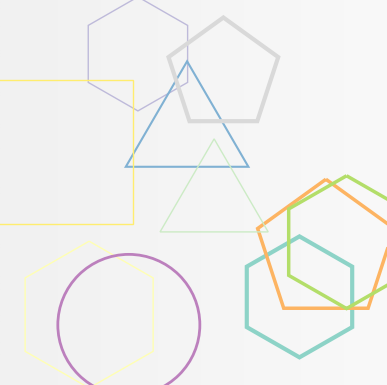[{"shape": "hexagon", "thickness": 3, "radius": 0.79, "center": [0.773, 0.229]}, {"shape": "hexagon", "thickness": 1, "radius": 0.95, "center": [0.23, 0.183]}, {"shape": "hexagon", "thickness": 1, "radius": 0.74, "center": [0.356, 0.86]}, {"shape": "triangle", "thickness": 1.5, "radius": 0.91, "center": [0.483, 0.658]}, {"shape": "pentagon", "thickness": 2.5, "radius": 0.93, "center": [0.841, 0.349]}, {"shape": "hexagon", "thickness": 2.5, "radius": 0.86, "center": [0.894, 0.371]}, {"shape": "pentagon", "thickness": 3, "radius": 0.74, "center": [0.576, 0.806]}, {"shape": "circle", "thickness": 2, "radius": 0.92, "center": [0.332, 0.156]}, {"shape": "triangle", "thickness": 1, "radius": 0.81, "center": [0.553, 0.478]}, {"shape": "square", "thickness": 1, "radius": 0.94, "center": [0.155, 0.606]}]